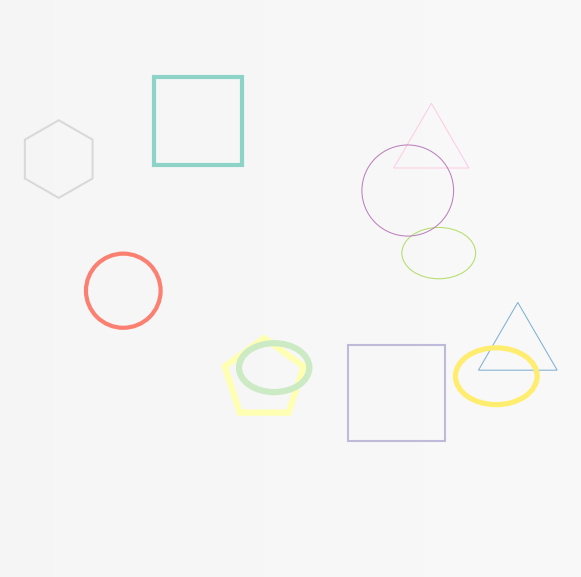[{"shape": "square", "thickness": 2, "radius": 0.38, "center": [0.34, 0.789]}, {"shape": "pentagon", "thickness": 3, "radius": 0.36, "center": [0.455, 0.342]}, {"shape": "square", "thickness": 1, "radius": 0.41, "center": [0.682, 0.318]}, {"shape": "circle", "thickness": 2, "radius": 0.32, "center": [0.212, 0.496]}, {"shape": "triangle", "thickness": 0.5, "radius": 0.39, "center": [0.891, 0.397]}, {"shape": "oval", "thickness": 0.5, "radius": 0.32, "center": [0.755, 0.561]}, {"shape": "triangle", "thickness": 0.5, "radius": 0.37, "center": [0.742, 0.746]}, {"shape": "hexagon", "thickness": 1, "radius": 0.34, "center": [0.101, 0.724]}, {"shape": "circle", "thickness": 0.5, "radius": 0.39, "center": [0.702, 0.669]}, {"shape": "oval", "thickness": 3, "radius": 0.3, "center": [0.472, 0.363]}, {"shape": "oval", "thickness": 2.5, "radius": 0.35, "center": [0.854, 0.348]}]